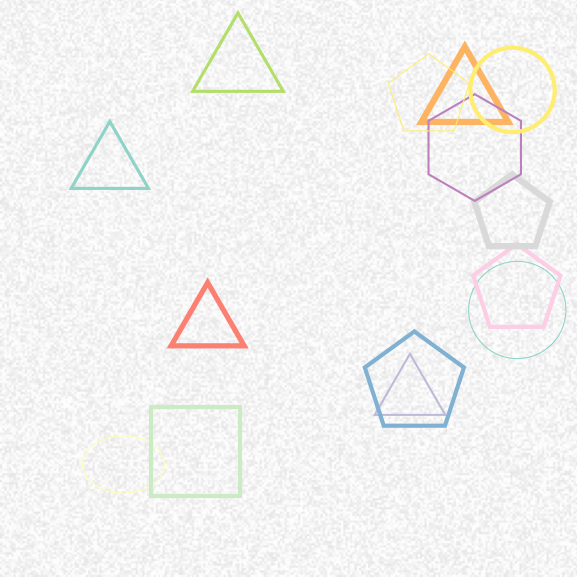[{"shape": "circle", "thickness": 0.5, "radius": 0.42, "center": [0.896, 0.462]}, {"shape": "triangle", "thickness": 1.5, "radius": 0.39, "center": [0.19, 0.712]}, {"shape": "oval", "thickness": 0.5, "radius": 0.35, "center": [0.214, 0.195]}, {"shape": "triangle", "thickness": 1, "radius": 0.35, "center": [0.71, 0.316]}, {"shape": "triangle", "thickness": 2.5, "radius": 0.37, "center": [0.36, 0.437]}, {"shape": "pentagon", "thickness": 2, "radius": 0.45, "center": [0.717, 0.335]}, {"shape": "triangle", "thickness": 3, "radius": 0.43, "center": [0.805, 0.831]}, {"shape": "triangle", "thickness": 1.5, "radius": 0.45, "center": [0.412, 0.886]}, {"shape": "pentagon", "thickness": 2, "radius": 0.4, "center": [0.895, 0.497]}, {"shape": "pentagon", "thickness": 3, "radius": 0.34, "center": [0.887, 0.628]}, {"shape": "hexagon", "thickness": 1, "radius": 0.46, "center": [0.822, 0.744]}, {"shape": "square", "thickness": 2, "radius": 0.39, "center": [0.338, 0.217]}, {"shape": "pentagon", "thickness": 0.5, "radius": 0.37, "center": [0.743, 0.832]}, {"shape": "circle", "thickness": 2, "radius": 0.37, "center": [0.888, 0.843]}]